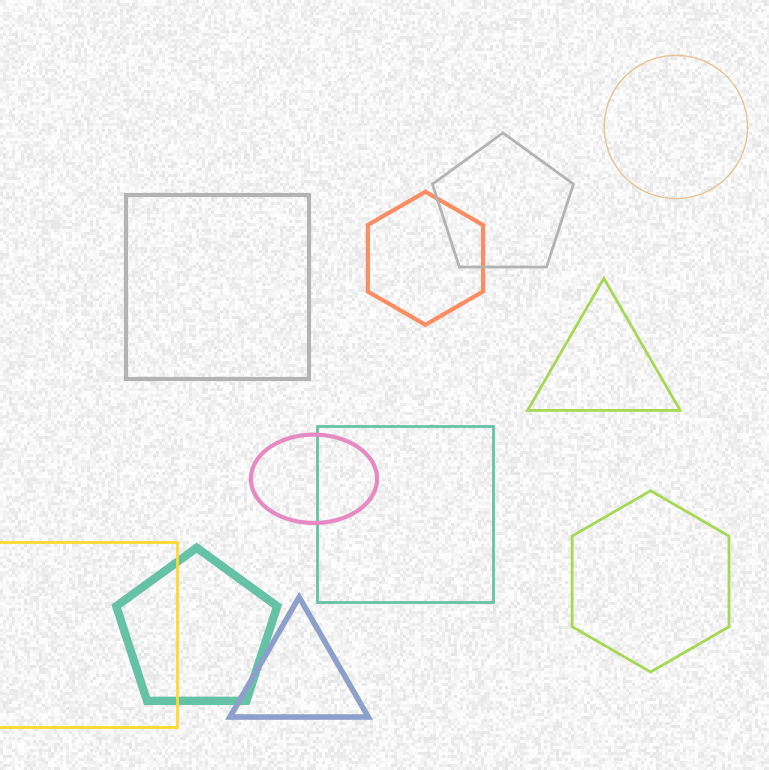[{"shape": "pentagon", "thickness": 3, "radius": 0.55, "center": [0.256, 0.179]}, {"shape": "square", "thickness": 1, "radius": 0.57, "center": [0.526, 0.332]}, {"shape": "hexagon", "thickness": 1.5, "radius": 0.43, "center": [0.553, 0.665]}, {"shape": "triangle", "thickness": 2, "radius": 0.52, "center": [0.388, 0.121]}, {"shape": "oval", "thickness": 1.5, "radius": 0.41, "center": [0.408, 0.378]}, {"shape": "triangle", "thickness": 1, "radius": 0.57, "center": [0.784, 0.524]}, {"shape": "hexagon", "thickness": 1, "radius": 0.59, "center": [0.845, 0.245]}, {"shape": "square", "thickness": 1, "radius": 0.6, "center": [0.11, 0.176]}, {"shape": "circle", "thickness": 0.5, "radius": 0.47, "center": [0.878, 0.835]}, {"shape": "square", "thickness": 1.5, "radius": 0.59, "center": [0.283, 0.627]}, {"shape": "pentagon", "thickness": 1, "radius": 0.48, "center": [0.653, 0.731]}]